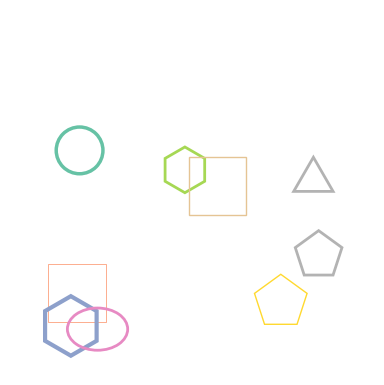[{"shape": "circle", "thickness": 2.5, "radius": 0.3, "center": [0.207, 0.609]}, {"shape": "square", "thickness": 0.5, "radius": 0.37, "center": [0.2, 0.238]}, {"shape": "hexagon", "thickness": 3, "radius": 0.39, "center": [0.184, 0.153]}, {"shape": "oval", "thickness": 2, "radius": 0.39, "center": [0.253, 0.145]}, {"shape": "hexagon", "thickness": 2, "radius": 0.3, "center": [0.48, 0.559]}, {"shape": "pentagon", "thickness": 1, "radius": 0.36, "center": [0.729, 0.216]}, {"shape": "square", "thickness": 1, "radius": 0.37, "center": [0.565, 0.518]}, {"shape": "pentagon", "thickness": 2, "radius": 0.32, "center": [0.828, 0.337]}, {"shape": "triangle", "thickness": 2, "radius": 0.3, "center": [0.814, 0.532]}]